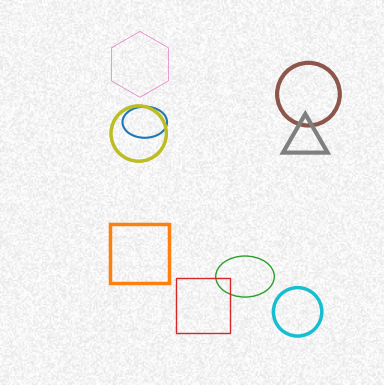[{"shape": "oval", "thickness": 1.5, "radius": 0.29, "center": [0.376, 0.683]}, {"shape": "square", "thickness": 2.5, "radius": 0.38, "center": [0.362, 0.34]}, {"shape": "oval", "thickness": 1, "radius": 0.38, "center": [0.636, 0.282]}, {"shape": "square", "thickness": 1, "radius": 0.36, "center": [0.528, 0.207]}, {"shape": "circle", "thickness": 3, "radius": 0.41, "center": [0.801, 0.755]}, {"shape": "hexagon", "thickness": 0.5, "radius": 0.43, "center": [0.364, 0.833]}, {"shape": "triangle", "thickness": 3, "radius": 0.33, "center": [0.793, 0.637]}, {"shape": "circle", "thickness": 2.5, "radius": 0.36, "center": [0.36, 0.653]}, {"shape": "circle", "thickness": 2.5, "radius": 0.31, "center": [0.773, 0.19]}]